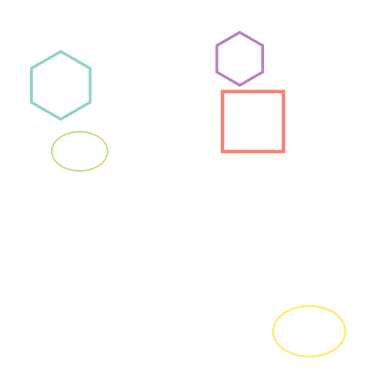[{"shape": "hexagon", "thickness": 2, "radius": 0.44, "center": [0.158, 0.778]}, {"shape": "square", "thickness": 2.5, "radius": 0.39, "center": [0.656, 0.685]}, {"shape": "oval", "thickness": 1, "radius": 0.36, "center": [0.207, 0.607]}, {"shape": "hexagon", "thickness": 2, "radius": 0.34, "center": [0.623, 0.847]}, {"shape": "oval", "thickness": 1.5, "radius": 0.47, "center": [0.803, 0.139]}]